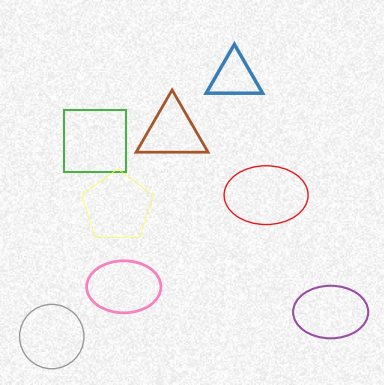[{"shape": "oval", "thickness": 1, "radius": 0.55, "center": [0.691, 0.493]}, {"shape": "triangle", "thickness": 2.5, "radius": 0.42, "center": [0.609, 0.8]}, {"shape": "square", "thickness": 1.5, "radius": 0.4, "center": [0.248, 0.633]}, {"shape": "oval", "thickness": 1.5, "radius": 0.49, "center": [0.859, 0.19]}, {"shape": "pentagon", "thickness": 0.5, "radius": 0.49, "center": [0.305, 0.463]}, {"shape": "triangle", "thickness": 2, "radius": 0.54, "center": [0.447, 0.659]}, {"shape": "oval", "thickness": 2, "radius": 0.48, "center": [0.322, 0.255]}, {"shape": "circle", "thickness": 1, "radius": 0.42, "center": [0.134, 0.126]}]